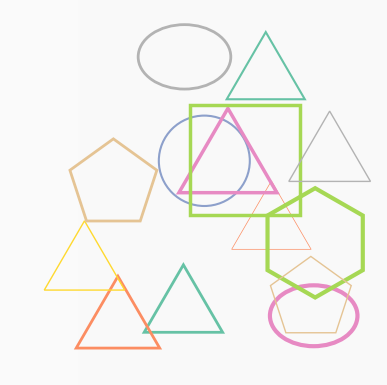[{"shape": "triangle", "thickness": 1.5, "radius": 0.58, "center": [0.686, 0.8]}, {"shape": "triangle", "thickness": 2, "radius": 0.58, "center": [0.473, 0.195]}, {"shape": "triangle", "thickness": 0.5, "radius": 0.59, "center": [0.7, 0.412]}, {"shape": "triangle", "thickness": 2, "radius": 0.62, "center": [0.304, 0.158]}, {"shape": "circle", "thickness": 1.5, "radius": 0.59, "center": [0.527, 0.582]}, {"shape": "oval", "thickness": 3, "radius": 0.56, "center": [0.81, 0.18]}, {"shape": "triangle", "thickness": 2.5, "radius": 0.73, "center": [0.588, 0.573]}, {"shape": "square", "thickness": 2.5, "radius": 0.71, "center": [0.632, 0.584]}, {"shape": "hexagon", "thickness": 3, "radius": 0.71, "center": [0.813, 0.369]}, {"shape": "triangle", "thickness": 1, "radius": 0.6, "center": [0.218, 0.306]}, {"shape": "pentagon", "thickness": 2, "radius": 0.59, "center": [0.293, 0.521]}, {"shape": "pentagon", "thickness": 1, "radius": 0.55, "center": [0.802, 0.224]}, {"shape": "oval", "thickness": 2, "radius": 0.6, "center": [0.476, 0.852]}, {"shape": "triangle", "thickness": 1, "radius": 0.61, "center": [0.851, 0.59]}]